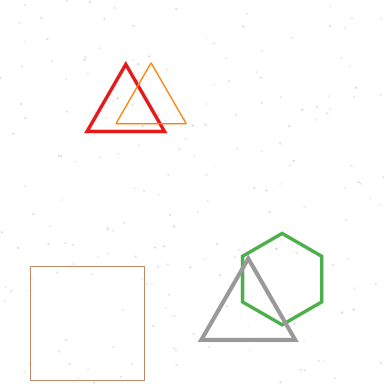[{"shape": "triangle", "thickness": 2.5, "radius": 0.58, "center": [0.327, 0.717]}, {"shape": "hexagon", "thickness": 2.5, "radius": 0.59, "center": [0.733, 0.275]}, {"shape": "triangle", "thickness": 1, "radius": 0.53, "center": [0.392, 0.731]}, {"shape": "square", "thickness": 0.5, "radius": 0.74, "center": [0.227, 0.162]}, {"shape": "triangle", "thickness": 3, "radius": 0.7, "center": [0.645, 0.187]}]